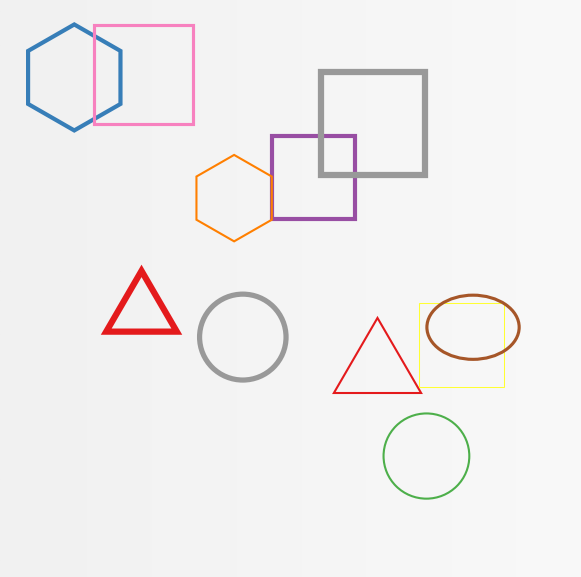[{"shape": "triangle", "thickness": 3, "radius": 0.35, "center": [0.243, 0.46]}, {"shape": "triangle", "thickness": 1, "radius": 0.43, "center": [0.649, 0.362]}, {"shape": "hexagon", "thickness": 2, "radius": 0.46, "center": [0.128, 0.865]}, {"shape": "circle", "thickness": 1, "radius": 0.37, "center": [0.734, 0.209]}, {"shape": "square", "thickness": 2, "radius": 0.36, "center": [0.539, 0.692]}, {"shape": "hexagon", "thickness": 1, "radius": 0.37, "center": [0.403, 0.656]}, {"shape": "square", "thickness": 0.5, "radius": 0.37, "center": [0.795, 0.401]}, {"shape": "oval", "thickness": 1.5, "radius": 0.4, "center": [0.814, 0.432]}, {"shape": "square", "thickness": 1.5, "radius": 0.43, "center": [0.246, 0.87]}, {"shape": "square", "thickness": 3, "radius": 0.45, "center": [0.642, 0.785]}, {"shape": "circle", "thickness": 2.5, "radius": 0.37, "center": [0.418, 0.415]}]